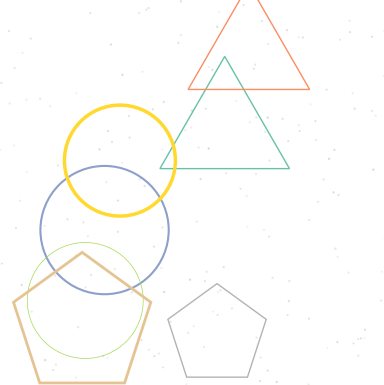[{"shape": "triangle", "thickness": 1, "radius": 0.97, "center": [0.584, 0.659]}, {"shape": "triangle", "thickness": 1, "radius": 0.91, "center": [0.646, 0.859]}, {"shape": "circle", "thickness": 1.5, "radius": 0.83, "center": [0.272, 0.402]}, {"shape": "circle", "thickness": 0.5, "radius": 0.75, "center": [0.221, 0.219]}, {"shape": "circle", "thickness": 2.5, "radius": 0.72, "center": [0.311, 0.583]}, {"shape": "pentagon", "thickness": 2, "radius": 0.94, "center": [0.213, 0.157]}, {"shape": "pentagon", "thickness": 1, "radius": 0.67, "center": [0.564, 0.129]}]